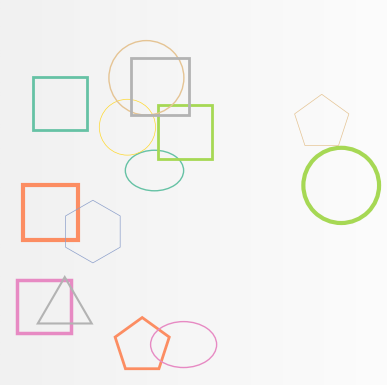[{"shape": "oval", "thickness": 1, "radius": 0.38, "center": [0.399, 0.557]}, {"shape": "square", "thickness": 2, "radius": 0.35, "center": [0.155, 0.731]}, {"shape": "pentagon", "thickness": 2, "radius": 0.37, "center": [0.367, 0.102]}, {"shape": "square", "thickness": 3, "radius": 0.36, "center": [0.13, 0.449]}, {"shape": "hexagon", "thickness": 0.5, "radius": 0.41, "center": [0.24, 0.399]}, {"shape": "oval", "thickness": 1, "radius": 0.43, "center": [0.474, 0.105]}, {"shape": "square", "thickness": 2.5, "radius": 0.35, "center": [0.113, 0.204]}, {"shape": "circle", "thickness": 3, "radius": 0.49, "center": [0.881, 0.518]}, {"shape": "square", "thickness": 2, "radius": 0.35, "center": [0.478, 0.657]}, {"shape": "circle", "thickness": 0.5, "radius": 0.36, "center": [0.329, 0.67]}, {"shape": "circle", "thickness": 1, "radius": 0.48, "center": [0.378, 0.798]}, {"shape": "pentagon", "thickness": 0.5, "radius": 0.37, "center": [0.83, 0.681]}, {"shape": "triangle", "thickness": 1.5, "radius": 0.4, "center": [0.167, 0.2]}, {"shape": "square", "thickness": 2, "radius": 0.37, "center": [0.413, 0.775]}]